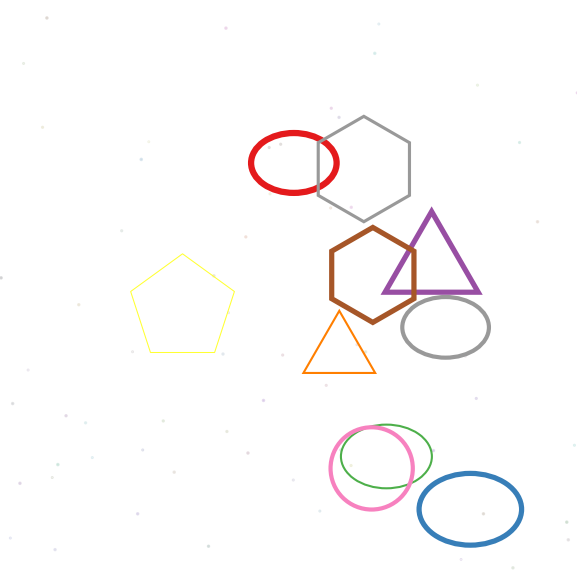[{"shape": "oval", "thickness": 3, "radius": 0.37, "center": [0.509, 0.717]}, {"shape": "oval", "thickness": 2.5, "radius": 0.44, "center": [0.814, 0.117]}, {"shape": "oval", "thickness": 1, "radius": 0.39, "center": [0.669, 0.209]}, {"shape": "triangle", "thickness": 2.5, "radius": 0.47, "center": [0.747, 0.54]}, {"shape": "triangle", "thickness": 1, "radius": 0.36, "center": [0.588, 0.389]}, {"shape": "pentagon", "thickness": 0.5, "radius": 0.47, "center": [0.316, 0.465]}, {"shape": "hexagon", "thickness": 2.5, "radius": 0.41, "center": [0.646, 0.523]}, {"shape": "circle", "thickness": 2, "radius": 0.36, "center": [0.644, 0.188]}, {"shape": "oval", "thickness": 2, "radius": 0.38, "center": [0.772, 0.432]}, {"shape": "hexagon", "thickness": 1.5, "radius": 0.46, "center": [0.63, 0.706]}]